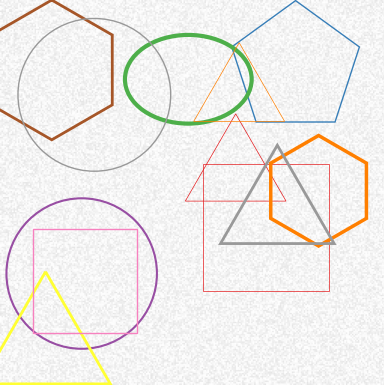[{"shape": "triangle", "thickness": 0.5, "radius": 0.76, "center": [0.612, 0.553]}, {"shape": "square", "thickness": 0.5, "radius": 0.82, "center": [0.691, 0.408]}, {"shape": "pentagon", "thickness": 1, "radius": 0.87, "center": [0.768, 0.824]}, {"shape": "oval", "thickness": 3, "radius": 0.82, "center": [0.489, 0.794]}, {"shape": "circle", "thickness": 1.5, "radius": 0.98, "center": [0.212, 0.29]}, {"shape": "hexagon", "thickness": 2.5, "radius": 0.72, "center": [0.828, 0.505]}, {"shape": "triangle", "thickness": 0.5, "radius": 0.68, "center": [0.621, 0.753]}, {"shape": "triangle", "thickness": 2, "radius": 0.97, "center": [0.118, 0.1]}, {"shape": "hexagon", "thickness": 2, "radius": 0.91, "center": [0.134, 0.818]}, {"shape": "square", "thickness": 1, "radius": 0.68, "center": [0.22, 0.271]}, {"shape": "triangle", "thickness": 2, "radius": 0.85, "center": [0.72, 0.453]}, {"shape": "circle", "thickness": 1, "radius": 0.99, "center": [0.245, 0.754]}]